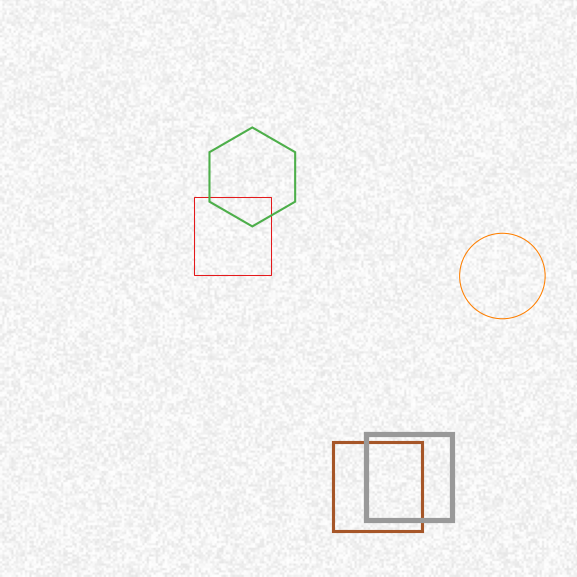[{"shape": "square", "thickness": 0.5, "radius": 0.34, "center": [0.403, 0.59]}, {"shape": "hexagon", "thickness": 1, "radius": 0.43, "center": [0.437, 0.693]}, {"shape": "circle", "thickness": 0.5, "radius": 0.37, "center": [0.87, 0.521]}, {"shape": "square", "thickness": 1.5, "radius": 0.39, "center": [0.654, 0.156]}, {"shape": "square", "thickness": 2.5, "radius": 0.37, "center": [0.709, 0.174]}]